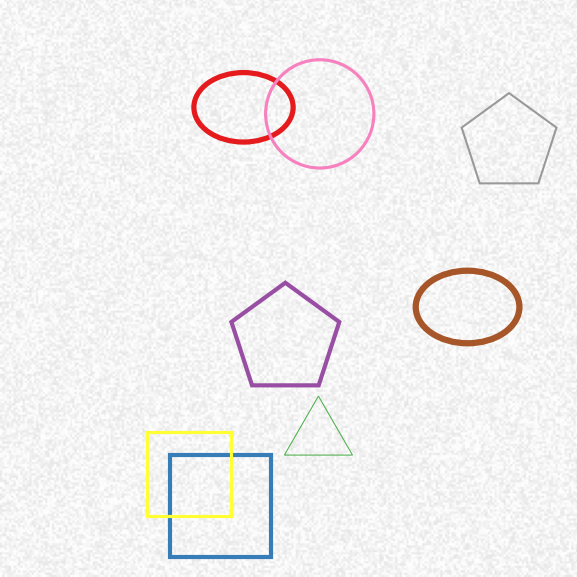[{"shape": "oval", "thickness": 2.5, "radius": 0.43, "center": [0.422, 0.813]}, {"shape": "square", "thickness": 2, "radius": 0.44, "center": [0.382, 0.123]}, {"shape": "triangle", "thickness": 0.5, "radius": 0.34, "center": [0.551, 0.245]}, {"shape": "pentagon", "thickness": 2, "radius": 0.49, "center": [0.494, 0.411]}, {"shape": "square", "thickness": 1.5, "radius": 0.36, "center": [0.327, 0.179]}, {"shape": "oval", "thickness": 3, "radius": 0.45, "center": [0.81, 0.468]}, {"shape": "circle", "thickness": 1.5, "radius": 0.47, "center": [0.554, 0.802]}, {"shape": "pentagon", "thickness": 1, "radius": 0.43, "center": [0.882, 0.752]}]